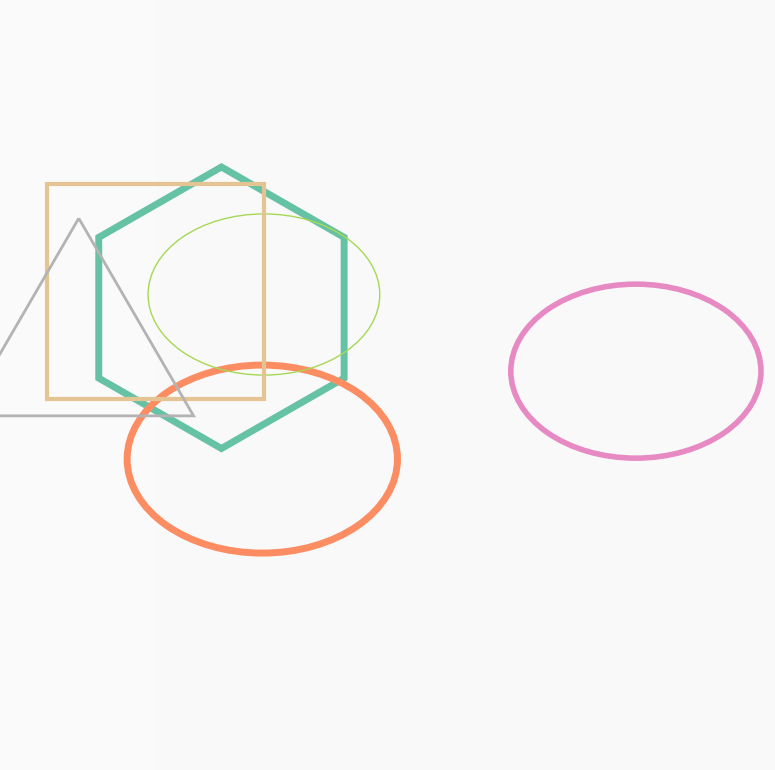[{"shape": "hexagon", "thickness": 2.5, "radius": 0.91, "center": [0.286, 0.6]}, {"shape": "oval", "thickness": 2.5, "radius": 0.87, "center": [0.338, 0.404]}, {"shape": "oval", "thickness": 2, "radius": 0.81, "center": [0.82, 0.518]}, {"shape": "oval", "thickness": 0.5, "radius": 0.75, "center": [0.341, 0.618]}, {"shape": "square", "thickness": 1.5, "radius": 0.7, "center": [0.201, 0.622]}, {"shape": "triangle", "thickness": 1, "radius": 0.86, "center": [0.102, 0.545]}]